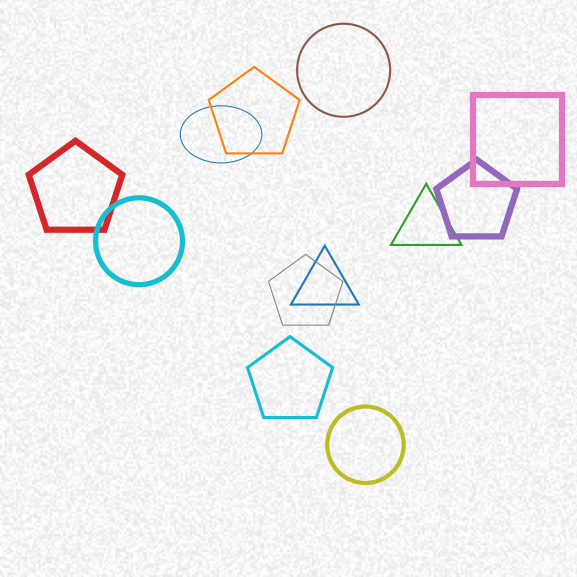[{"shape": "oval", "thickness": 0.5, "radius": 0.35, "center": [0.383, 0.766]}, {"shape": "triangle", "thickness": 1, "radius": 0.34, "center": [0.562, 0.506]}, {"shape": "pentagon", "thickness": 1, "radius": 0.41, "center": [0.44, 0.801]}, {"shape": "triangle", "thickness": 1, "radius": 0.35, "center": [0.738, 0.61]}, {"shape": "pentagon", "thickness": 3, "radius": 0.43, "center": [0.131, 0.67]}, {"shape": "pentagon", "thickness": 3, "radius": 0.37, "center": [0.825, 0.649]}, {"shape": "circle", "thickness": 1, "radius": 0.4, "center": [0.595, 0.877]}, {"shape": "square", "thickness": 3, "radius": 0.39, "center": [0.897, 0.758]}, {"shape": "pentagon", "thickness": 0.5, "radius": 0.34, "center": [0.529, 0.491]}, {"shape": "circle", "thickness": 2, "radius": 0.33, "center": [0.633, 0.229]}, {"shape": "circle", "thickness": 2.5, "radius": 0.38, "center": [0.241, 0.581]}, {"shape": "pentagon", "thickness": 1.5, "radius": 0.39, "center": [0.502, 0.339]}]